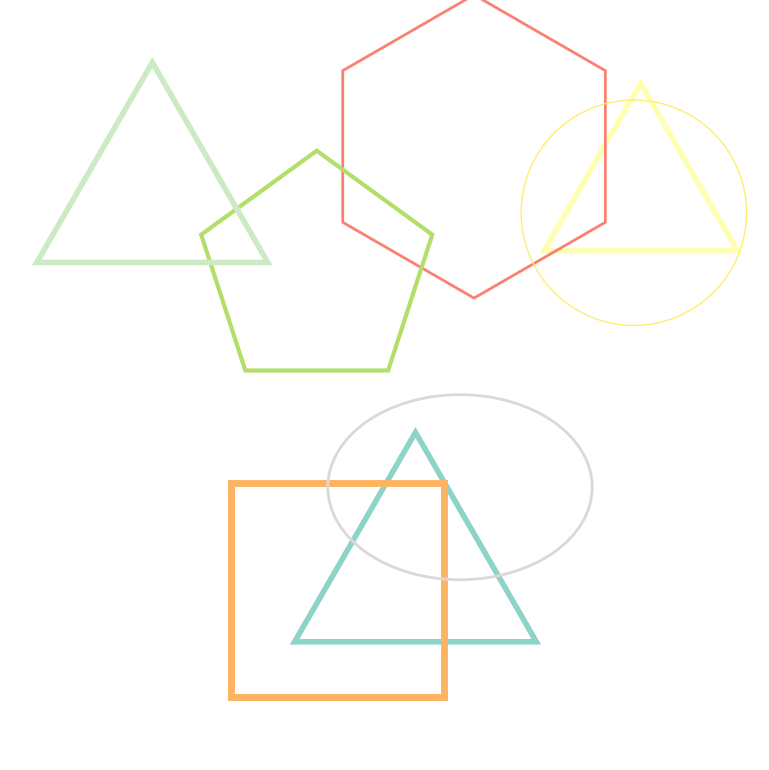[{"shape": "triangle", "thickness": 2, "radius": 0.91, "center": [0.54, 0.257]}, {"shape": "triangle", "thickness": 2, "radius": 0.72, "center": [0.832, 0.747]}, {"shape": "hexagon", "thickness": 1, "radius": 0.98, "center": [0.616, 0.81]}, {"shape": "square", "thickness": 2.5, "radius": 0.69, "center": [0.439, 0.234]}, {"shape": "pentagon", "thickness": 1.5, "radius": 0.79, "center": [0.411, 0.646]}, {"shape": "oval", "thickness": 1, "radius": 0.86, "center": [0.597, 0.367]}, {"shape": "triangle", "thickness": 2, "radius": 0.87, "center": [0.198, 0.746]}, {"shape": "circle", "thickness": 0.5, "radius": 0.73, "center": [0.823, 0.724]}]